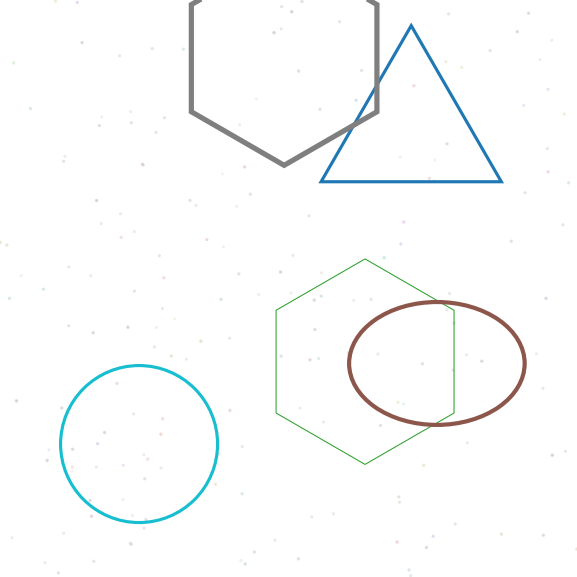[{"shape": "triangle", "thickness": 1.5, "radius": 0.9, "center": [0.712, 0.775]}, {"shape": "hexagon", "thickness": 0.5, "radius": 0.89, "center": [0.632, 0.373]}, {"shape": "oval", "thickness": 2, "radius": 0.76, "center": [0.757, 0.37]}, {"shape": "hexagon", "thickness": 2.5, "radius": 0.93, "center": [0.492, 0.898]}, {"shape": "circle", "thickness": 1.5, "radius": 0.68, "center": [0.241, 0.23]}]